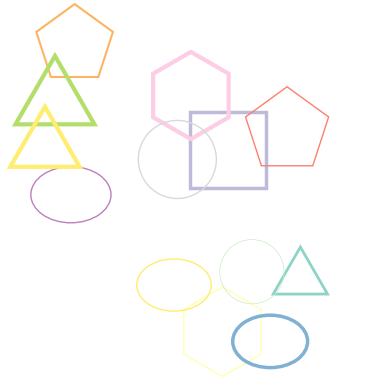[{"shape": "triangle", "thickness": 2, "radius": 0.41, "center": [0.78, 0.277]}, {"shape": "hexagon", "thickness": 1, "radius": 0.58, "center": [0.578, 0.138]}, {"shape": "square", "thickness": 2.5, "radius": 0.49, "center": [0.591, 0.611]}, {"shape": "pentagon", "thickness": 1, "radius": 0.57, "center": [0.746, 0.661]}, {"shape": "oval", "thickness": 2.5, "radius": 0.49, "center": [0.702, 0.113]}, {"shape": "pentagon", "thickness": 1.5, "radius": 0.52, "center": [0.194, 0.885]}, {"shape": "triangle", "thickness": 3, "radius": 0.59, "center": [0.143, 0.736]}, {"shape": "hexagon", "thickness": 3, "radius": 0.57, "center": [0.496, 0.752]}, {"shape": "circle", "thickness": 1, "radius": 0.51, "center": [0.461, 0.586]}, {"shape": "oval", "thickness": 1, "radius": 0.52, "center": [0.184, 0.494]}, {"shape": "circle", "thickness": 0.5, "radius": 0.42, "center": [0.654, 0.294]}, {"shape": "triangle", "thickness": 3, "radius": 0.52, "center": [0.117, 0.619]}, {"shape": "oval", "thickness": 1, "radius": 0.48, "center": [0.452, 0.26]}]